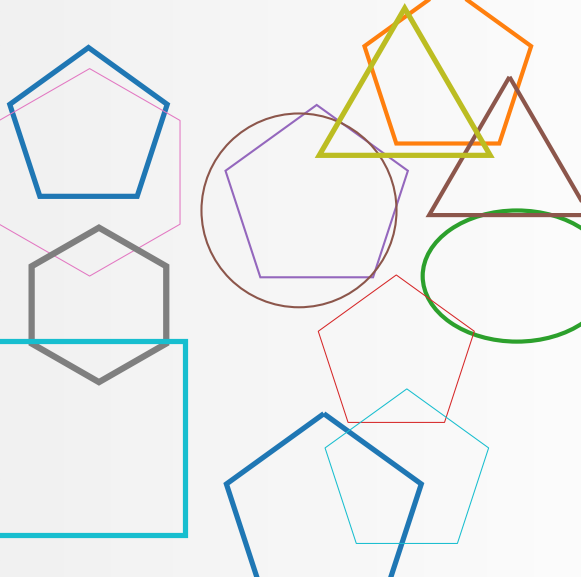[{"shape": "pentagon", "thickness": 2.5, "radius": 0.88, "center": [0.557, 0.107]}, {"shape": "pentagon", "thickness": 2.5, "radius": 0.71, "center": [0.152, 0.774]}, {"shape": "pentagon", "thickness": 2, "radius": 0.75, "center": [0.77, 0.873]}, {"shape": "oval", "thickness": 2, "radius": 0.81, "center": [0.889, 0.521]}, {"shape": "pentagon", "thickness": 0.5, "radius": 0.71, "center": [0.682, 0.382]}, {"shape": "pentagon", "thickness": 1, "radius": 0.82, "center": [0.545, 0.652]}, {"shape": "circle", "thickness": 1, "radius": 0.84, "center": [0.514, 0.635]}, {"shape": "triangle", "thickness": 2, "radius": 0.8, "center": [0.877, 0.706]}, {"shape": "hexagon", "thickness": 0.5, "radius": 0.9, "center": [0.154, 0.701]}, {"shape": "hexagon", "thickness": 3, "radius": 0.67, "center": [0.17, 0.471]}, {"shape": "triangle", "thickness": 2.5, "radius": 0.85, "center": [0.696, 0.815]}, {"shape": "pentagon", "thickness": 0.5, "radius": 0.74, "center": [0.7, 0.178]}, {"shape": "square", "thickness": 2.5, "radius": 0.84, "center": [0.151, 0.241]}]